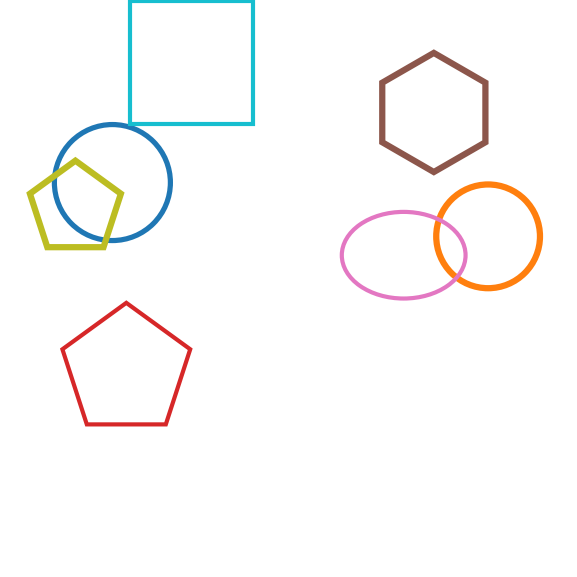[{"shape": "circle", "thickness": 2.5, "radius": 0.5, "center": [0.195, 0.683]}, {"shape": "circle", "thickness": 3, "radius": 0.45, "center": [0.845, 0.59]}, {"shape": "pentagon", "thickness": 2, "radius": 0.58, "center": [0.219, 0.358]}, {"shape": "hexagon", "thickness": 3, "radius": 0.52, "center": [0.751, 0.804]}, {"shape": "oval", "thickness": 2, "radius": 0.54, "center": [0.699, 0.557]}, {"shape": "pentagon", "thickness": 3, "radius": 0.41, "center": [0.131, 0.638]}, {"shape": "square", "thickness": 2, "radius": 0.53, "center": [0.331, 0.891]}]